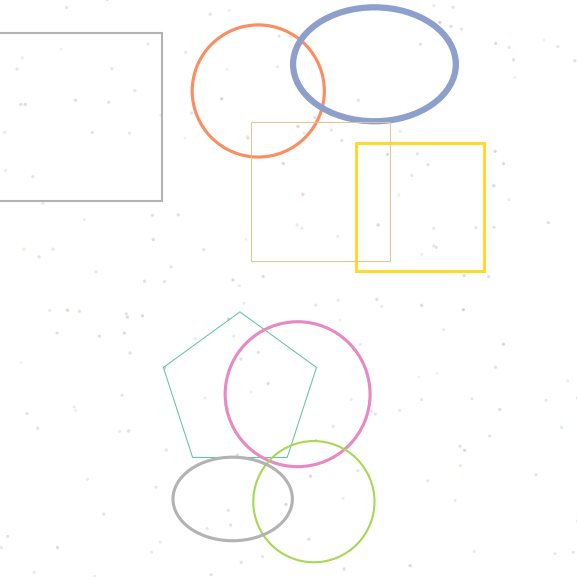[{"shape": "pentagon", "thickness": 0.5, "radius": 0.7, "center": [0.415, 0.32]}, {"shape": "circle", "thickness": 1.5, "radius": 0.57, "center": [0.447, 0.842]}, {"shape": "oval", "thickness": 3, "radius": 0.7, "center": [0.648, 0.888]}, {"shape": "circle", "thickness": 1.5, "radius": 0.63, "center": [0.515, 0.317]}, {"shape": "circle", "thickness": 1, "radius": 0.52, "center": [0.544, 0.13]}, {"shape": "square", "thickness": 1.5, "radius": 0.56, "center": [0.728, 0.641]}, {"shape": "square", "thickness": 0.5, "radius": 0.6, "center": [0.555, 0.667]}, {"shape": "oval", "thickness": 1.5, "radius": 0.52, "center": [0.403, 0.135]}, {"shape": "square", "thickness": 1, "radius": 0.73, "center": [0.135, 0.797]}]